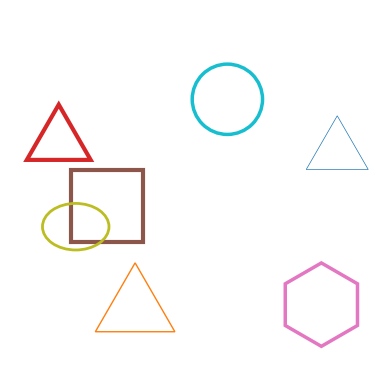[{"shape": "triangle", "thickness": 0.5, "radius": 0.46, "center": [0.876, 0.606]}, {"shape": "triangle", "thickness": 1, "radius": 0.6, "center": [0.351, 0.198]}, {"shape": "triangle", "thickness": 3, "radius": 0.48, "center": [0.153, 0.633]}, {"shape": "square", "thickness": 3, "radius": 0.47, "center": [0.278, 0.465]}, {"shape": "hexagon", "thickness": 2.5, "radius": 0.54, "center": [0.835, 0.209]}, {"shape": "oval", "thickness": 2, "radius": 0.43, "center": [0.197, 0.411]}, {"shape": "circle", "thickness": 2.5, "radius": 0.46, "center": [0.591, 0.742]}]